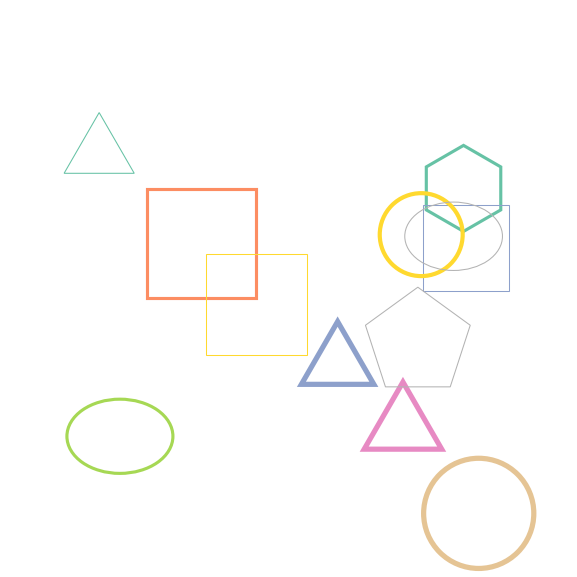[{"shape": "hexagon", "thickness": 1.5, "radius": 0.37, "center": [0.803, 0.673]}, {"shape": "triangle", "thickness": 0.5, "radius": 0.35, "center": [0.172, 0.734]}, {"shape": "square", "thickness": 1.5, "radius": 0.47, "center": [0.349, 0.578]}, {"shape": "triangle", "thickness": 2.5, "radius": 0.36, "center": [0.585, 0.37]}, {"shape": "square", "thickness": 0.5, "radius": 0.37, "center": [0.807, 0.57]}, {"shape": "triangle", "thickness": 2.5, "radius": 0.39, "center": [0.698, 0.26]}, {"shape": "oval", "thickness": 1.5, "radius": 0.46, "center": [0.208, 0.244]}, {"shape": "circle", "thickness": 2, "radius": 0.36, "center": [0.729, 0.593]}, {"shape": "square", "thickness": 0.5, "radius": 0.44, "center": [0.444, 0.472]}, {"shape": "circle", "thickness": 2.5, "radius": 0.48, "center": [0.829, 0.11]}, {"shape": "oval", "thickness": 0.5, "radius": 0.42, "center": [0.785, 0.59]}, {"shape": "pentagon", "thickness": 0.5, "radius": 0.48, "center": [0.724, 0.406]}]